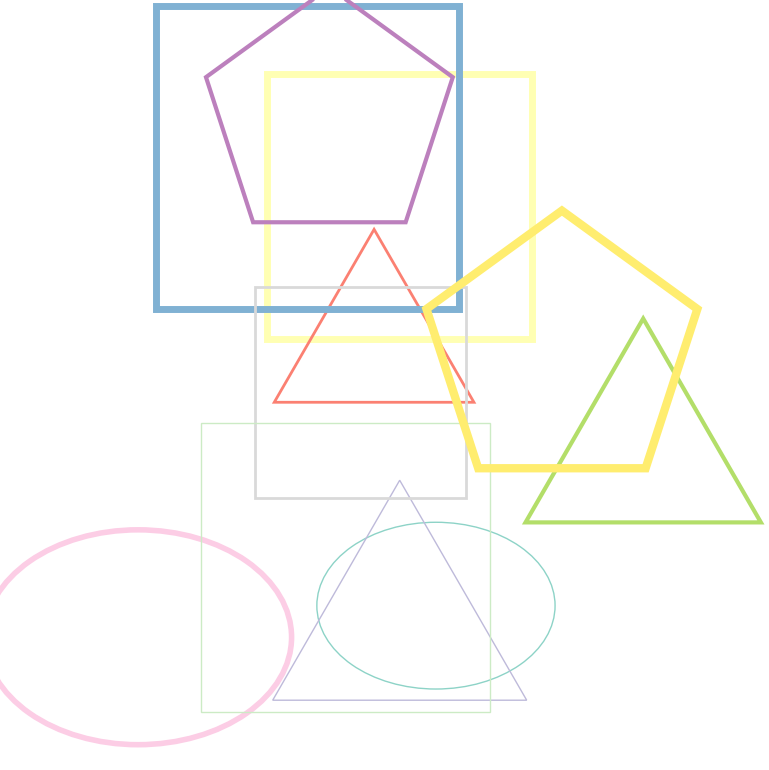[{"shape": "oval", "thickness": 0.5, "radius": 0.77, "center": [0.566, 0.213]}, {"shape": "square", "thickness": 2.5, "radius": 0.86, "center": [0.519, 0.732]}, {"shape": "triangle", "thickness": 0.5, "radius": 0.95, "center": [0.519, 0.186]}, {"shape": "triangle", "thickness": 1, "radius": 0.75, "center": [0.486, 0.552]}, {"shape": "square", "thickness": 2.5, "radius": 0.99, "center": [0.399, 0.796]}, {"shape": "triangle", "thickness": 1.5, "radius": 0.88, "center": [0.835, 0.41]}, {"shape": "oval", "thickness": 2, "radius": 1.0, "center": [0.179, 0.172]}, {"shape": "square", "thickness": 1, "radius": 0.68, "center": [0.468, 0.491]}, {"shape": "pentagon", "thickness": 1.5, "radius": 0.84, "center": [0.428, 0.848]}, {"shape": "square", "thickness": 0.5, "radius": 0.94, "center": [0.448, 0.263]}, {"shape": "pentagon", "thickness": 3, "radius": 0.92, "center": [0.73, 0.542]}]